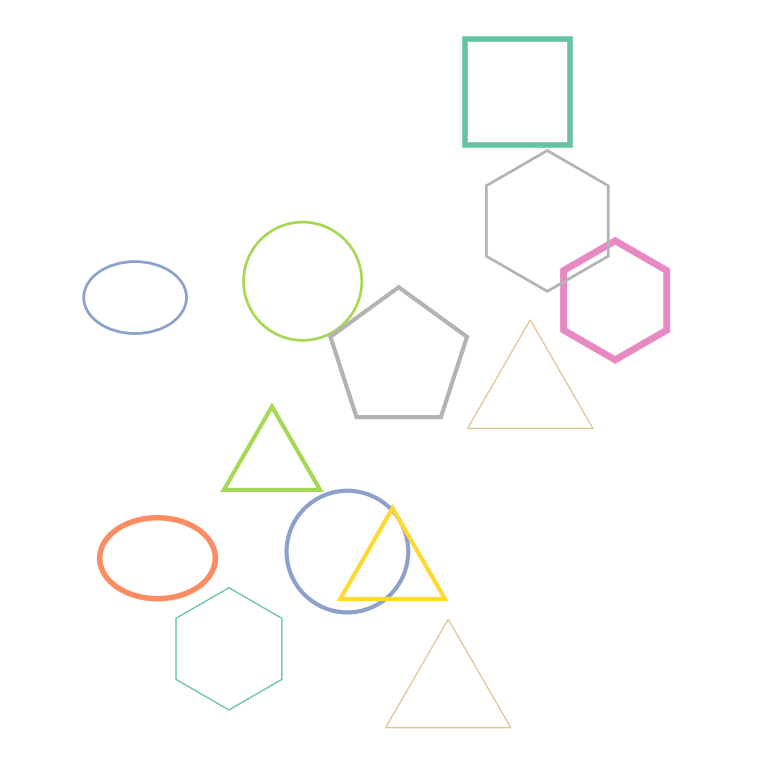[{"shape": "square", "thickness": 2, "radius": 0.34, "center": [0.672, 0.88]}, {"shape": "hexagon", "thickness": 0.5, "radius": 0.4, "center": [0.297, 0.157]}, {"shape": "oval", "thickness": 2, "radius": 0.38, "center": [0.205, 0.275]}, {"shape": "circle", "thickness": 1.5, "radius": 0.4, "center": [0.451, 0.284]}, {"shape": "oval", "thickness": 1, "radius": 0.33, "center": [0.175, 0.614]}, {"shape": "hexagon", "thickness": 2.5, "radius": 0.39, "center": [0.799, 0.61]}, {"shape": "triangle", "thickness": 1.5, "radius": 0.36, "center": [0.353, 0.4]}, {"shape": "circle", "thickness": 1, "radius": 0.38, "center": [0.393, 0.635]}, {"shape": "triangle", "thickness": 1.5, "radius": 0.39, "center": [0.51, 0.261]}, {"shape": "triangle", "thickness": 0.5, "radius": 0.47, "center": [0.689, 0.491]}, {"shape": "triangle", "thickness": 0.5, "radius": 0.47, "center": [0.582, 0.102]}, {"shape": "hexagon", "thickness": 1, "radius": 0.46, "center": [0.711, 0.713]}, {"shape": "pentagon", "thickness": 1.5, "radius": 0.47, "center": [0.518, 0.534]}]